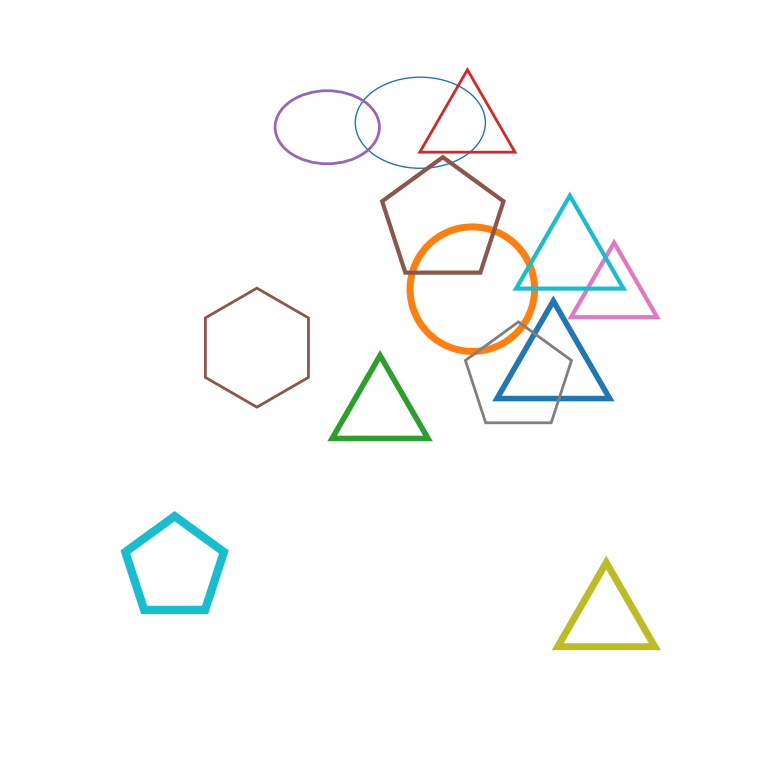[{"shape": "oval", "thickness": 0.5, "radius": 0.42, "center": [0.546, 0.841]}, {"shape": "triangle", "thickness": 2, "radius": 0.42, "center": [0.719, 0.525]}, {"shape": "circle", "thickness": 2.5, "radius": 0.4, "center": [0.613, 0.624]}, {"shape": "triangle", "thickness": 2, "radius": 0.36, "center": [0.494, 0.466]}, {"shape": "triangle", "thickness": 1, "radius": 0.36, "center": [0.607, 0.838]}, {"shape": "oval", "thickness": 1, "radius": 0.34, "center": [0.425, 0.835]}, {"shape": "pentagon", "thickness": 1.5, "radius": 0.41, "center": [0.575, 0.713]}, {"shape": "hexagon", "thickness": 1, "radius": 0.39, "center": [0.334, 0.549]}, {"shape": "triangle", "thickness": 1.5, "radius": 0.32, "center": [0.798, 0.62]}, {"shape": "pentagon", "thickness": 1, "radius": 0.36, "center": [0.673, 0.51]}, {"shape": "triangle", "thickness": 2.5, "radius": 0.36, "center": [0.787, 0.197]}, {"shape": "pentagon", "thickness": 3, "radius": 0.34, "center": [0.227, 0.262]}, {"shape": "triangle", "thickness": 1.5, "radius": 0.4, "center": [0.74, 0.665]}]